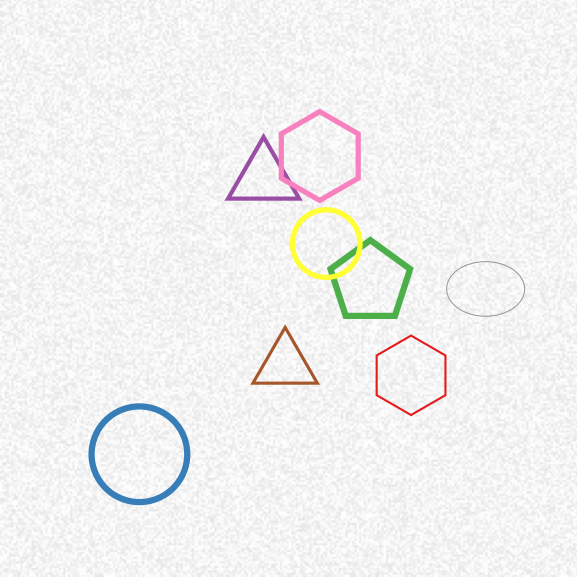[{"shape": "hexagon", "thickness": 1, "radius": 0.34, "center": [0.712, 0.349]}, {"shape": "circle", "thickness": 3, "radius": 0.41, "center": [0.241, 0.213]}, {"shape": "pentagon", "thickness": 3, "radius": 0.36, "center": [0.641, 0.511]}, {"shape": "triangle", "thickness": 2, "radius": 0.36, "center": [0.456, 0.691]}, {"shape": "circle", "thickness": 2.5, "radius": 0.29, "center": [0.565, 0.577]}, {"shape": "triangle", "thickness": 1.5, "radius": 0.32, "center": [0.494, 0.368]}, {"shape": "hexagon", "thickness": 2.5, "radius": 0.38, "center": [0.554, 0.729]}, {"shape": "oval", "thickness": 0.5, "radius": 0.34, "center": [0.841, 0.499]}]